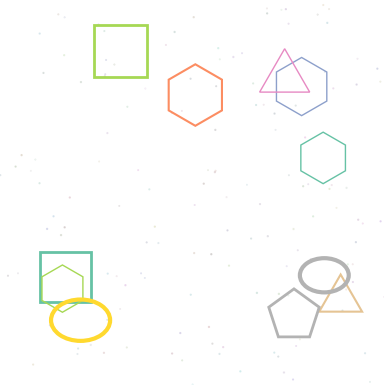[{"shape": "hexagon", "thickness": 1, "radius": 0.33, "center": [0.839, 0.59]}, {"shape": "square", "thickness": 2, "radius": 0.33, "center": [0.17, 0.28]}, {"shape": "hexagon", "thickness": 1.5, "radius": 0.4, "center": [0.507, 0.753]}, {"shape": "hexagon", "thickness": 1, "radius": 0.38, "center": [0.783, 0.775]}, {"shape": "triangle", "thickness": 1, "radius": 0.38, "center": [0.739, 0.798]}, {"shape": "square", "thickness": 2, "radius": 0.34, "center": [0.313, 0.868]}, {"shape": "hexagon", "thickness": 1, "radius": 0.31, "center": [0.162, 0.25]}, {"shape": "oval", "thickness": 3, "radius": 0.38, "center": [0.209, 0.168]}, {"shape": "triangle", "thickness": 1.5, "radius": 0.32, "center": [0.885, 0.223]}, {"shape": "oval", "thickness": 3, "radius": 0.32, "center": [0.842, 0.285]}, {"shape": "pentagon", "thickness": 2, "radius": 0.34, "center": [0.764, 0.181]}]